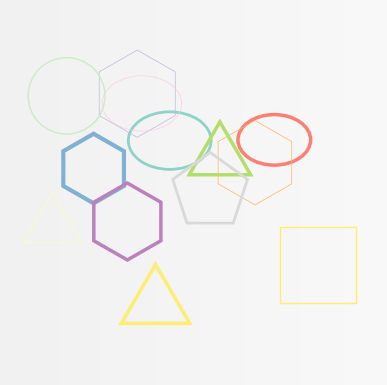[{"shape": "oval", "thickness": 2, "radius": 0.53, "center": [0.438, 0.635]}, {"shape": "triangle", "thickness": 0.5, "radius": 0.44, "center": [0.136, 0.413]}, {"shape": "hexagon", "thickness": 0.5, "radius": 0.57, "center": [0.354, 0.757]}, {"shape": "oval", "thickness": 2.5, "radius": 0.47, "center": [0.708, 0.637]}, {"shape": "hexagon", "thickness": 3, "radius": 0.45, "center": [0.242, 0.562]}, {"shape": "hexagon", "thickness": 0.5, "radius": 0.55, "center": [0.658, 0.577]}, {"shape": "triangle", "thickness": 2.5, "radius": 0.46, "center": [0.567, 0.592]}, {"shape": "oval", "thickness": 0.5, "radius": 0.51, "center": [0.366, 0.731]}, {"shape": "pentagon", "thickness": 2, "radius": 0.51, "center": [0.542, 0.503]}, {"shape": "hexagon", "thickness": 2.5, "radius": 0.5, "center": [0.329, 0.425]}, {"shape": "circle", "thickness": 1, "radius": 0.5, "center": [0.172, 0.751]}, {"shape": "triangle", "thickness": 2.5, "radius": 0.51, "center": [0.401, 0.211]}, {"shape": "square", "thickness": 1, "radius": 0.49, "center": [0.821, 0.311]}]